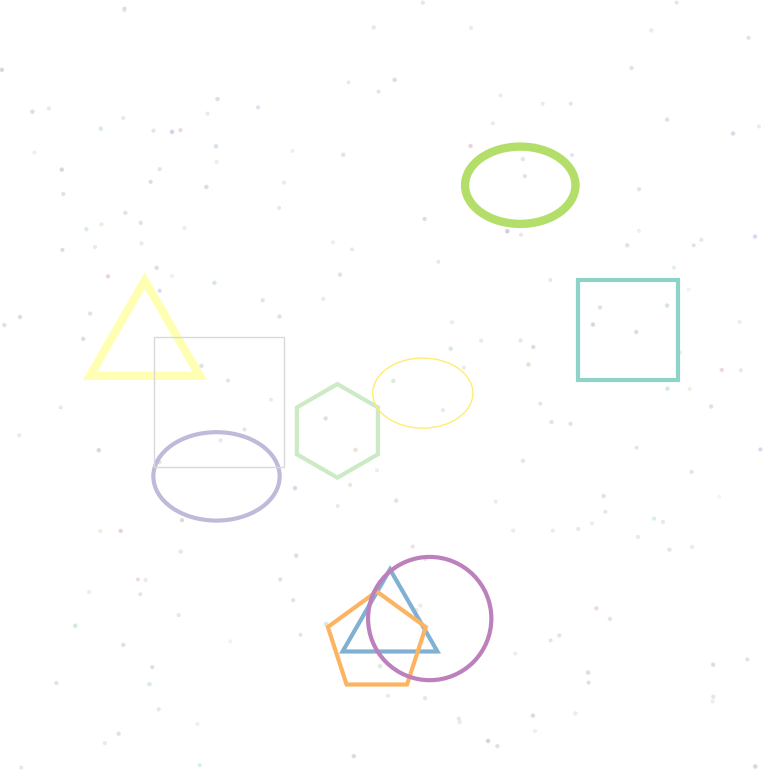[{"shape": "square", "thickness": 1.5, "radius": 0.32, "center": [0.815, 0.571]}, {"shape": "triangle", "thickness": 3, "radius": 0.41, "center": [0.188, 0.553]}, {"shape": "oval", "thickness": 1.5, "radius": 0.41, "center": [0.281, 0.381]}, {"shape": "triangle", "thickness": 1.5, "radius": 0.36, "center": [0.507, 0.189]}, {"shape": "pentagon", "thickness": 1.5, "radius": 0.33, "center": [0.489, 0.165]}, {"shape": "oval", "thickness": 3, "radius": 0.36, "center": [0.676, 0.759]}, {"shape": "square", "thickness": 0.5, "radius": 0.42, "center": [0.284, 0.478]}, {"shape": "circle", "thickness": 1.5, "radius": 0.4, "center": [0.558, 0.197]}, {"shape": "hexagon", "thickness": 1.5, "radius": 0.3, "center": [0.438, 0.44]}, {"shape": "oval", "thickness": 0.5, "radius": 0.33, "center": [0.549, 0.489]}]